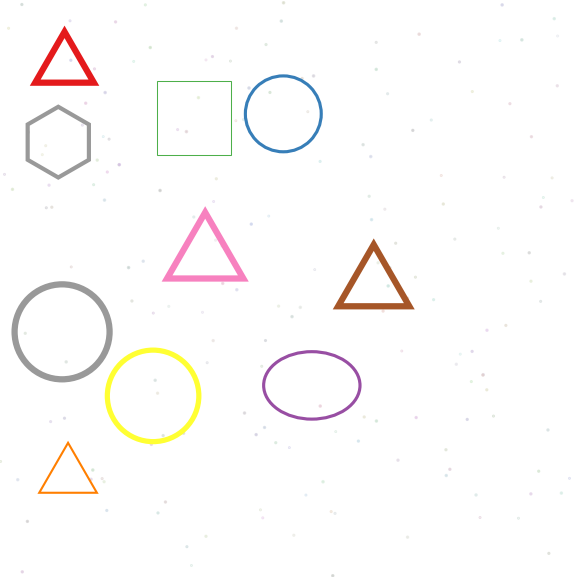[{"shape": "triangle", "thickness": 3, "radius": 0.29, "center": [0.112, 0.885]}, {"shape": "circle", "thickness": 1.5, "radius": 0.33, "center": [0.491, 0.802]}, {"shape": "square", "thickness": 0.5, "radius": 0.32, "center": [0.336, 0.794]}, {"shape": "oval", "thickness": 1.5, "radius": 0.42, "center": [0.54, 0.332]}, {"shape": "triangle", "thickness": 1, "radius": 0.29, "center": [0.118, 0.175]}, {"shape": "circle", "thickness": 2.5, "radius": 0.4, "center": [0.265, 0.314]}, {"shape": "triangle", "thickness": 3, "radius": 0.36, "center": [0.647, 0.504]}, {"shape": "triangle", "thickness": 3, "radius": 0.38, "center": [0.355, 0.555]}, {"shape": "circle", "thickness": 3, "radius": 0.41, "center": [0.108, 0.425]}, {"shape": "hexagon", "thickness": 2, "radius": 0.31, "center": [0.101, 0.753]}]